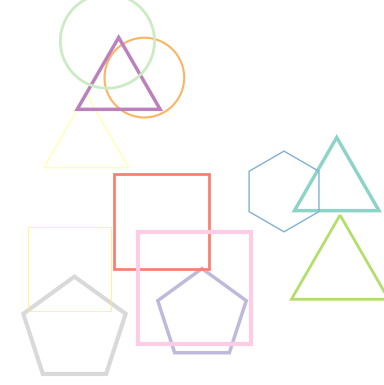[{"shape": "triangle", "thickness": 2.5, "radius": 0.63, "center": [0.875, 0.516]}, {"shape": "triangle", "thickness": 1, "radius": 0.64, "center": [0.224, 0.628]}, {"shape": "pentagon", "thickness": 2.5, "radius": 0.6, "center": [0.525, 0.182]}, {"shape": "square", "thickness": 2, "radius": 0.62, "center": [0.419, 0.424]}, {"shape": "hexagon", "thickness": 1, "radius": 0.52, "center": [0.738, 0.503]}, {"shape": "circle", "thickness": 1.5, "radius": 0.52, "center": [0.375, 0.798]}, {"shape": "triangle", "thickness": 2, "radius": 0.73, "center": [0.883, 0.296]}, {"shape": "square", "thickness": 3, "radius": 0.73, "center": [0.505, 0.252]}, {"shape": "pentagon", "thickness": 3, "radius": 0.7, "center": [0.193, 0.142]}, {"shape": "triangle", "thickness": 2.5, "radius": 0.62, "center": [0.308, 0.778]}, {"shape": "circle", "thickness": 2, "radius": 0.61, "center": [0.279, 0.893]}, {"shape": "square", "thickness": 0.5, "radius": 0.54, "center": [0.181, 0.301]}]